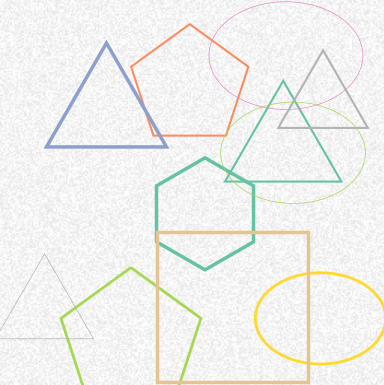[{"shape": "hexagon", "thickness": 2.5, "radius": 0.73, "center": [0.533, 0.445]}, {"shape": "triangle", "thickness": 1.5, "radius": 0.87, "center": [0.736, 0.616]}, {"shape": "pentagon", "thickness": 1.5, "radius": 0.8, "center": [0.493, 0.777]}, {"shape": "triangle", "thickness": 2.5, "radius": 0.9, "center": [0.277, 0.708]}, {"shape": "oval", "thickness": 0.5, "radius": 1.0, "center": [0.743, 0.856]}, {"shape": "oval", "thickness": 0.5, "radius": 0.94, "center": [0.761, 0.603]}, {"shape": "pentagon", "thickness": 2, "radius": 0.96, "center": [0.34, 0.114]}, {"shape": "oval", "thickness": 2, "radius": 0.85, "center": [0.833, 0.173]}, {"shape": "square", "thickness": 2.5, "radius": 0.98, "center": [0.604, 0.204]}, {"shape": "triangle", "thickness": 0.5, "radius": 0.74, "center": [0.116, 0.194]}, {"shape": "triangle", "thickness": 1.5, "radius": 0.67, "center": [0.839, 0.735]}]